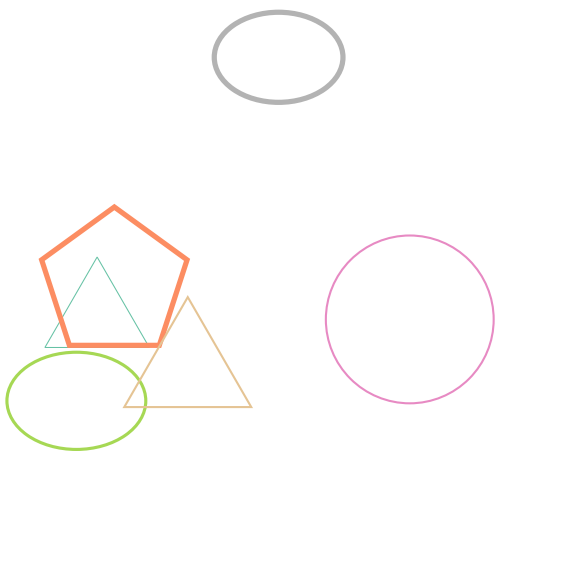[{"shape": "triangle", "thickness": 0.5, "radius": 0.52, "center": [0.168, 0.45]}, {"shape": "pentagon", "thickness": 2.5, "radius": 0.66, "center": [0.198, 0.508]}, {"shape": "circle", "thickness": 1, "radius": 0.73, "center": [0.71, 0.446]}, {"shape": "oval", "thickness": 1.5, "radius": 0.6, "center": [0.132, 0.305]}, {"shape": "triangle", "thickness": 1, "radius": 0.63, "center": [0.325, 0.358]}, {"shape": "oval", "thickness": 2.5, "radius": 0.56, "center": [0.482, 0.9]}]